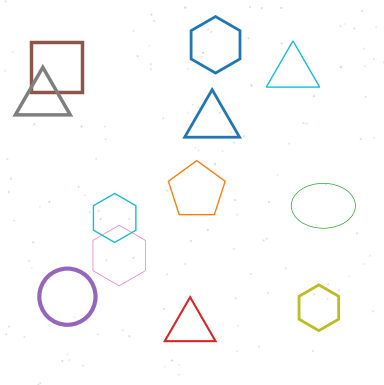[{"shape": "triangle", "thickness": 2, "radius": 0.41, "center": [0.551, 0.685]}, {"shape": "hexagon", "thickness": 2, "radius": 0.37, "center": [0.56, 0.884]}, {"shape": "pentagon", "thickness": 1, "radius": 0.39, "center": [0.511, 0.505]}, {"shape": "oval", "thickness": 0.5, "radius": 0.42, "center": [0.84, 0.466]}, {"shape": "triangle", "thickness": 1.5, "radius": 0.38, "center": [0.494, 0.152]}, {"shape": "circle", "thickness": 3, "radius": 0.36, "center": [0.175, 0.229]}, {"shape": "square", "thickness": 2.5, "radius": 0.33, "center": [0.147, 0.826]}, {"shape": "hexagon", "thickness": 0.5, "radius": 0.39, "center": [0.31, 0.336]}, {"shape": "triangle", "thickness": 2.5, "radius": 0.41, "center": [0.111, 0.743]}, {"shape": "hexagon", "thickness": 2, "radius": 0.3, "center": [0.828, 0.201]}, {"shape": "hexagon", "thickness": 1, "radius": 0.32, "center": [0.298, 0.434]}, {"shape": "triangle", "thickness": 1, "radius": 0.4, "center": [0.761, 0.814]}]